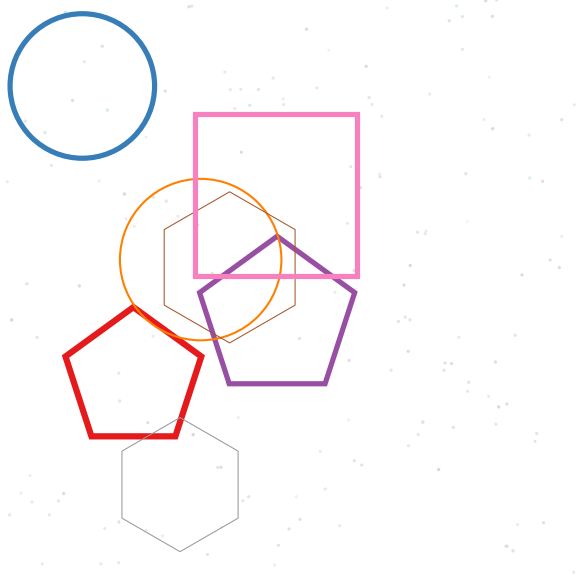[{"shape": "pentagon", "thickness": 3, "radius": 0.62, "center": [0.231, 0.344]}, {"shape": "circle", "thickness": 2.5, "radius": 0.63, "center": [0.143, 0.85]}, {"shape": "pentagon", "thickness": 2.5, "radius": 0.71, "center": [0.48, 0.449]}, {"shape": "circle", "thickness": 1, "radius": 0.7, "center": [0.347, 0.55]}, {"shape": "hexagon", "thickness": 0.5, "radius": 0.65, "center": [0.398, 0.536]}, {"shape": "square", "thickness": 2.5, "radius": 0.7, "center": [0.478, 0.661]}, {"shape": "hexagon", "thickness": 0.5, "radius": 0.58, "center": [0.312, 0.16]}]